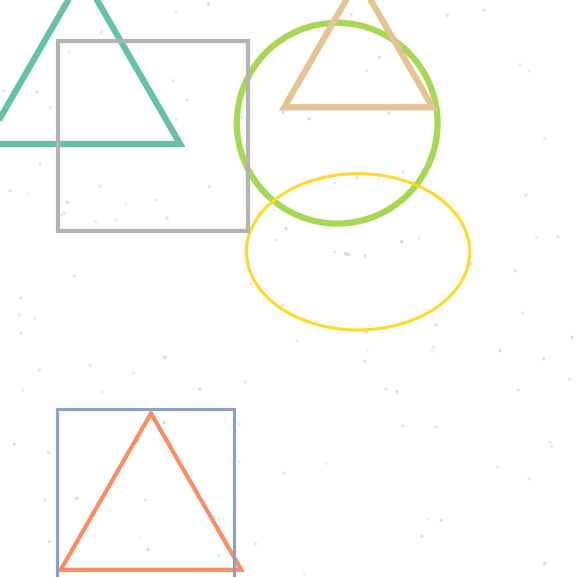[{"shape": "triangle", "thickness": 3, "radius": 0.97, "center": [0.143, 0.847]}, {"shape": "triangle", "thickness": 2, "radius": 0.9, "center": [0.261, 0.103]}, {"shape": "square", "thickness": 1.5, "radius": 0.76, "center": [0.252, 0.138]}, {"shape": "circle", "thickness": 3, "radius": 0.87, "center": [0.584, 0.786]}, {"shape": "oval", "thickness": 1.5, "radius": 0.97, "center": [0.62, 0.563]}, {"shape": "triangle", "thickness": 3, "radius": 0.74, "center": [0.621, 0.888]}, {"shape": "square", "thickness": 2, "radius": 0.82, "center": [0.265, 0.764]}]